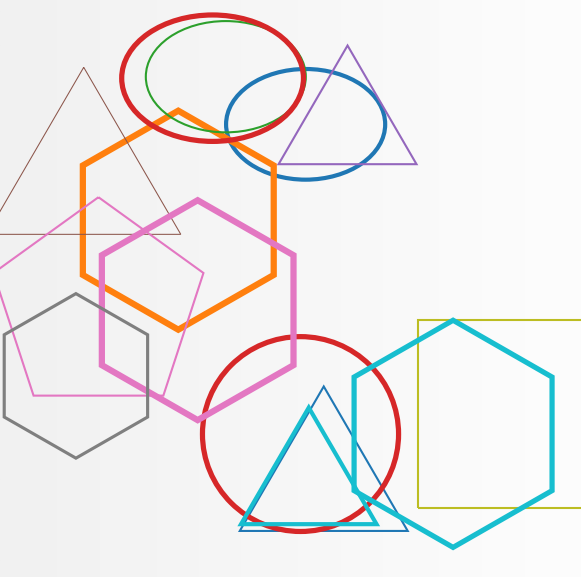[{"shape": "oval", "thickness": 2, "radius": 0.68, "center": [0.526, 0.784]}, {"shape": "triangle", "thickness": 1, "radius": 0.83, "center": [0.557, 0.163]}, {"shape": "hexagon", "thickness": 3, "radius": 0.95, "center": [0.307, 0.618]}, {"shape": "oval", "thickness": 1, "radius": 0.69, "center": [0.388, 0.866]}, {"shape": "oval", "thickness": 2.5, "radius": 0.78, "center": [0.366, 0.864]}, {"shape": "circle", "thickness": 2.5, "radius": 0.84, "center": [0.517, 0.248]}, {"shape": "triangle", "thickness": 1, "radius": 0.68, "center": [0.598, 0.783]}, {"shape": "triangle", "thickness": 0.5, "radius": 0.96, "center": [0.144, 0.69]}, {"shape": "hexagon", "thickness": 3, "radius": 0.95, "center": [0.34, 0.462]}, {"shape": "pentagon", "thickness": 1, "radius": 0.95, "center": [0.169, 0.468]}, {"shape": "hexagon", "thickness": 1.5, "radius": 0.71, "center": [0.131, 0.348]}, {"shape": "square", "thickness": 1, "radius": 0.81, "center": [0.882, 0.282]}, {"shape": "triangle", "thickness": 2, "radius": 0.67, "center": [0.531, 0.159]}, {"shape": "hexagon", "thickness": 2.5, "radius": 0.98, "center": [0.779, 0.248]}]